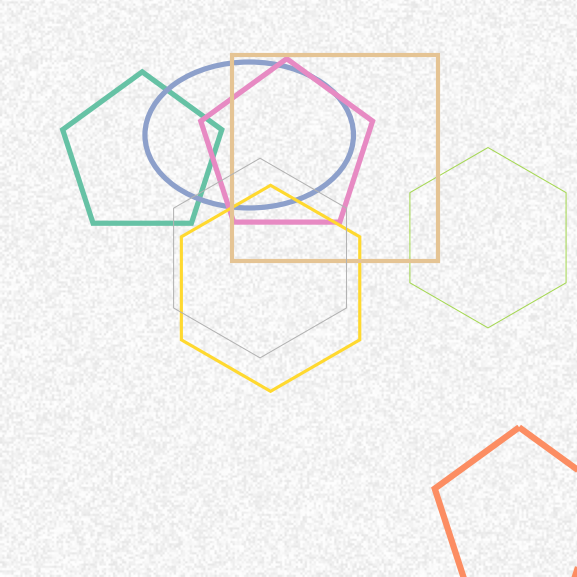[{"shape": "pentagon", "thickness": 2.5, "radius": 0.72, "center": [0.246, 0.73]}, {"shape": "pentagon", "thickness": 3, "radius": 0.77, "center": [0.899, 0.106]}, {"shape": "oval", "thickness": 2.5, "radius": 0.9, "center": [0.432, 0.765]}, {"shape": "pentagon", "thickness": 2.5, "radius": 0.78, "center": [0.496, 0.741]}, {"shape": "hexagon", "thickness": 0.5, "radius": 0.78, "center": [0.845, 0.588]}, {"shape": "hexagon", "thickness": 1.5, "radius": 0.89, "center": [0.468, 0.5]}, {"shape": "square", "thickness": 2, "radius": 0.89, "center": [0.58, 0.725]}, {"shape": "hexagon", "thickness": 0.5, "radius": 0.86, "center": [0.45, 0.552]}]